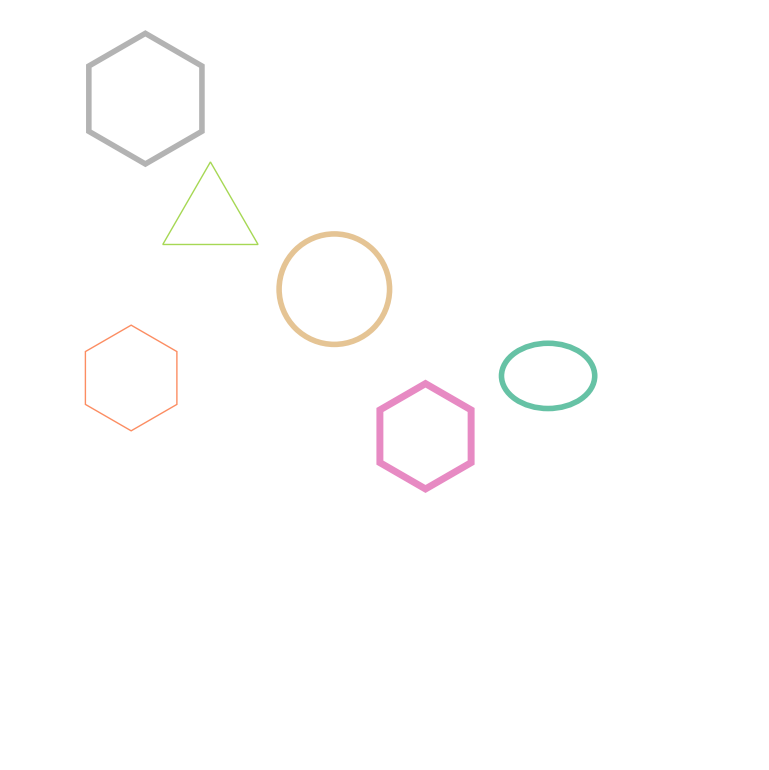[{"shape": "oval", "thickness": 2, "radius": 0.3, "center": [0.712, 0.512]}, {"shape": "hexagon", "thickness": 0.5, "radius": 0.34, "center": [0.17, 0.509]}, {"shape": "hexagon", "thickness": 2.5, "radius": 0.34, "center": [0.553, 0.433]}, {"shape": "triangle", "thickness": 0.5, "radius": 0.36, "center": [0.273, 0.718]}, {"shape": "circle", "thickness": 2, "radius": 0.36, "center": [0.434, 0.624]}, {"shape": "hexagon", "thickness": 2, "radius": 0.42, "center": [0.189, 0.872]}]